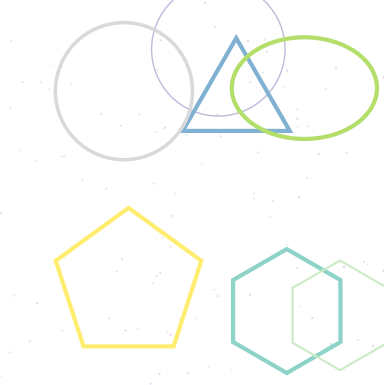[{"shape": "hexagon", "thickness": 3, "radius": 0.8, "center": [0.745, 0.192]}, {"shape": "circle", "thickness": 1, "radius": 0.87, "center": [0.567, 0.872]}, {"shape": "triangle", "thickness": 3, "radius": 0.8, "center": [0.614, 0.74]}, {"shape": "oval", "thickness": 3, "radius": 0.94, "center": [0.791, 0.771]}, {"shape": "circle", "thickness": 2.5, "radius": 0.89, "center": [0.322, 0.763]}, {"shape": "hexagon", "thickness": 1.5, "radius": 0.71, "center": [0.883, 0.181]}, {"shape": "pentagon", "thickness": 3, "radius": 0.99, "center": [0.334, 0.261]}]